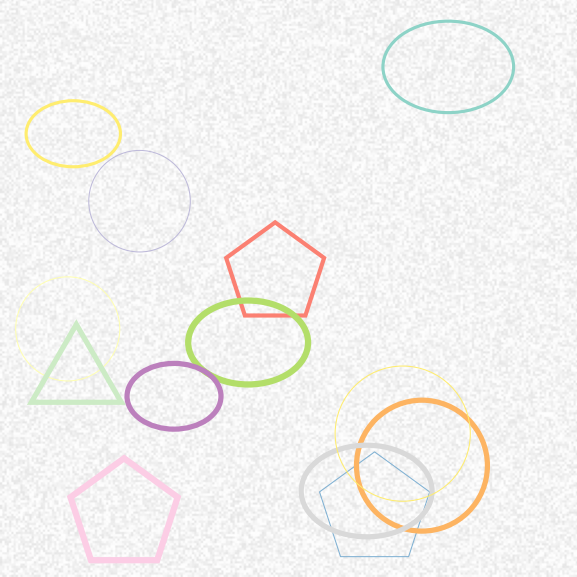[{"shape": "oval", "thickness": 1.5, "radius": 0.57, "center": [0.776, 0.883]}, {"shape": "circle", "thickness": 0.5, "radius": 0.45, "center": [0.117, 0.43]}, {"shape": "circle", "thickness": 0.5, "radius": 0.44, "center": [0.242, 0.651]}, {"shape": "pentagon", "thickness": 2, "radius": 0.45, "center": [0.476, 0.525]}, {"shape": "pentagon", "thickness": 0.5, "radius": 0.5, "center": [0.649, 0.116]}, {"shape": "circle", "thickness": 2.5, "radius": 0.57, "center": [0.731, 0.193]}, {"shape": "oval", "thickness": 3, "radius": 0.52, "center": [0.43, 0.406]}, {"shape": "pentagon", "thickness": 3, "radius": 0.49, "center": [0.215, 0.108]}, {"shape": "oval", "thickness": 2.5, "radius": 0.57, "center": [0.635, 0.149]}, {"shape": "oval", "thickness": 2.5, "radius": 0.41, "center": [0.301, 0.313]}, {"shape": "triangle", "thickness": 2.5, "radius": 0.45, "center": [0.132, 0.348]}, {"shape": "oval", "thickness": 1.5, "radius": 0.41, "center": [0.127, 0.768]}, {"shape": "circle", "thickness": 0.5, "radius": 0.59, "center": [0.697, 0.248]}]